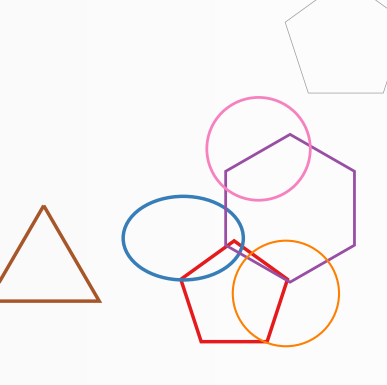[{"shape": "pentagon", "thickness": 2.5, "radius": 0.72, "center": [0.604, 0.23]}, {"shape": "oval", "thickness": 2.5, "radius": 0.78, "center": [0.473, 0.381]}, {"shape": "hexagon", "thickness": 2, "radius": 0.96, "center": [0.749, 0.459]}, {"shape": "circle", "thickness": 1.5, "radius": 0.69, "center": [0.738, 0.238]}, {"shape": "triangle", "thickness": 2.5, "radius": 0.83, "center": [0.113, 0.301]}, {"shape": "circle", "thickness": 2, "radius": 0.67, "center": [0.667, 0.613]}, {"shape": "pentagon", "thickness": 0.5, "radius": 0.82, "center": [0.892, 0.891]}]